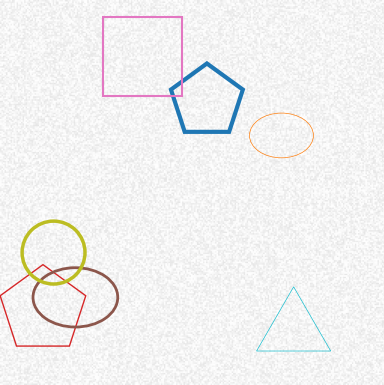[{"shape": "pentagon", "thickness": 3, "radius": 0.49, "center": [0.537, 0.737]}, {"shape": "oval", "thickness": 0.5, "radius": 0.42, "center": [0.731, 0.648]}, {"shape": "pentagon", "thickness": 1, "radius": 0.58, "center": [0.112, 0.196]}, {"shape": "oval", "thickness": 2, "radius": 0.55, "center": [0.196, 0.228]}, {"shape": "square", "thickness": 1.5, "radius": 0.51, "center": [0.369, 0.853]}, {"shape": "circle", "thickness": 2.5, "radius": 0.41, "center": [0.139, 0.344]}, {"shape": "triangle", "thickness": 0.5, "radius": 0.56, "center": [0.763, 0.144]}]